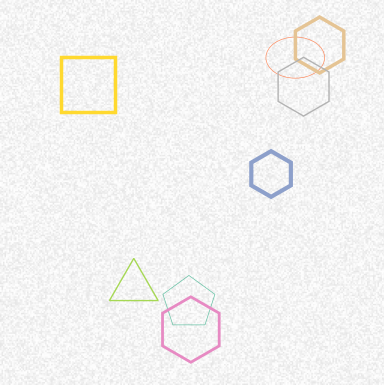[{"shape": "pentagon", "thickness": 0.5, "radius": 0.35, "center": [0.491, 0.214]}, {"shape": "oval", "thickness": 0.5, "radius": 0.38, "center": [0.767, 0.85]}, {"shape": "hexagon", "thickness": 3, "radius": 0.3, "center": [0.704, 0.548]}, {"shape": "hexagon", "thickness": 2, "radius": 0.42, "center": [0.496, 0.144]}, {"shape": "triangle", "thickness": 1, "radius": 0.37, "center": [0.348, 0.256]}, {"shape": "square", "thickness": 2.5, "radius": 0.36, "center": [0.228, 0.781]}, {"shape": "hexagon", "thickness": 2.5, "radius": 0.36, "center": [0.83, 0.883]}, {"shape": "hexagon", "thickness": 1, "radius": 0.38, "center": [0.788, 0.775]}]